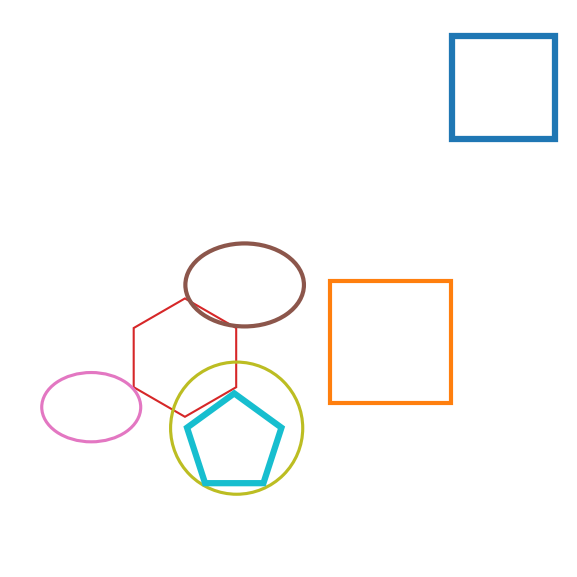[{"shape": "square", "thickness": 3, "radius": 0.44, "center": [0.872, 0.847]}, {"shape": "square", "thickness": 2, "radius": 0.53, "center": [0.676, 0.407]}, {"shape": "hexagon", "thickness": 1, "radius": 0.51, "center": [0.32, 0.38]}, {"shape": "oval", "thickness": 2, "radius": 0.51, "center": [0.424, 0.506]}, {"shape": "oval", "thickness": 1.5, "radius": 0.43, "center": [0.158, 0.294]}, {"shape": "circle", "thickness": 1.5, "radius": 0.57, "center": [0.41, 0.258]}, {"shape": "pentagon", "thickness": 3, "radius": 0.43, "center": [0.406, 0.232]}]